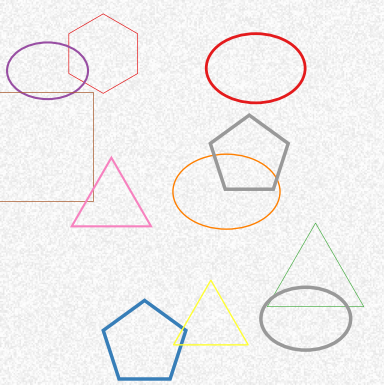[{"shape": "oval", "thickness": 2, "radius": 0.64, "center": [0.664, 0.823]}, {"shape": "hexagon", "thickness": 0.5, "radius": 0.52, "center": [0.268, 0.861]}, {"shape": "pentagon", "thickness": 2.5, "radius": 0.56, "center": [0.375, 0.107]}, {"shape": "triangle", "thickness": 0.5, "radius": 0.72, "center": [0.82, 0.276]}, {"shape": "oval", "thickness": 1.5, "radius": 0.53, "center": [0.123, 0.816]}, {"shape": "oval", "thickness": 1, "radius": 0.7, "center": [0.588, 0.502]}, {"shape": "triangle", "thickness": 1, "radius": 0.56, "center": [0.548, 0.16]}, {"shape": "square", "thickness": 0.5, "radius": 0.71, "center": [0.1, 0.62]}, {"shape": "triangle", "thickness": 1.5, "radius": 0.59, "center": [0.289, 0.472]}, {"shape": "oval", "thickness": 2.5, "radius": 0.58, "center": [0.794, 0.172]}, {"shape": "pentagon", "thickness": 2.5, "radius": 0.53, "center": [0.647, 0.595]}]